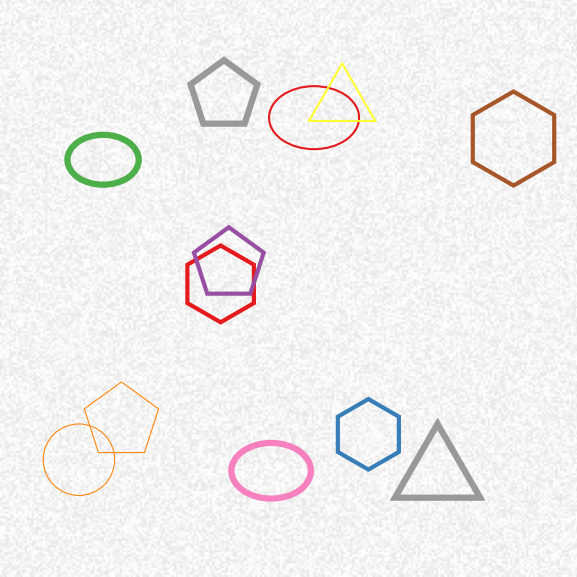[{"shape": "oval", "thickness": 1, "radius": 0.39, "center": [0.544, 0.795]}, {"shape": "hexagon", "thickness": 2, "radius": 0.33, "center": [0.382, 0.508]}, {"shape": "hexagon", "thickness": 2, "radius": 0.31, "center": [0.638, 0.247]}, {"shape": "oval", "thickness": 3, "radius": 0.31, "center": [0.179, 0.723]}, {"shape": "pentagon", "thickness": 2, "radius": 0.32, "center": [0.396, 0.542]}, {"shape": "pentagon", "thickness": 0.5, "radius": 0.34, "center": [0.21, 0.27]}, {"shape": "circle", "thickness": 0.5, "radius": 0.31, "center": [0.137, 0.203]}, {"shape": "triangle", "thickness": 1, "radius": 0.33, "center": [0.593, 0.823]}, {"shape": "hexagon", "thickness": 2, "radius": 0.41, "center": [0.889, 0.759]}, {"shape": "oval", "thickness": 3, "radius": 0.34, "center": [0.469, 0.184]}, {"shape": "triangle", "thickness": 3, "radius": 0.43, "center": [0.758, 0.18]}, {"shape": "pentagon", "thickness": 3, "radius": 0.3, "center": [0.388, 0.834]}]